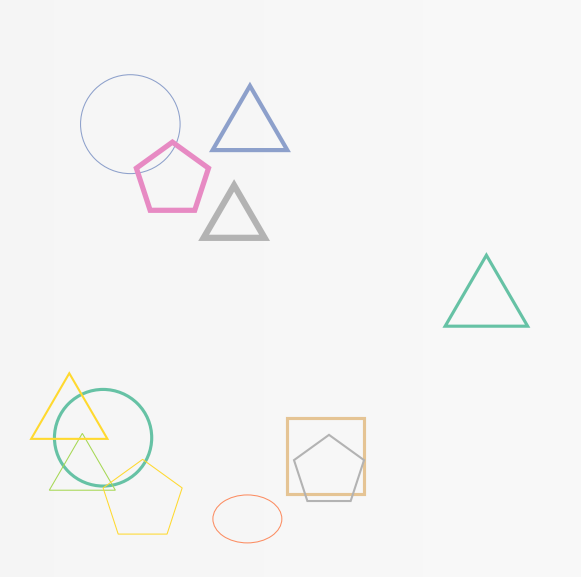[{"shape": "circle", "thickness": 1.5, "radius": 0.42, "center": [0.177, 0.241]}, {"shape": "triangle", "thickness": 1.5, "radius": 0.41, "center": [0.837, 0.475]}, {"shape": "oval", "thickness": 0.5, "radius": 0.3, "center": [0.426, 0.101]}, {"shape": "circle", "thickness": 0.5, "radius": 0.43, "center": [0.224, 0.784]}, {"shape": "triangle", "thickness": 2, "radius": 0.37, "center": [0.43, 0.776]}, {"shape": "pentagon", "thickness": 2.5, "radius": 0.33, "center": [0.297, 0.688]}, {"shape": "triangle", "thickness": 0.5, "radius": 0.33, "center": [0.142, 0.183]}, {"shape": "pentagon", "thickness": 0.5, "radius": 0.36, "center": [0.245, 0.132]}, {"shape": "triangle", "thickness": 1, "radius": 0.38, "center": [0.119, 0.277]}, {"shape": "square", "thickness": 1.5, "radius": 0.33, "center": [0.56, 0.209]}, {"shape": "pentagon", "thickness": 1, "radius": 0.32, "center": [0.566, 0.183]}, {"shape": "triangle", "thickness": 3, "radius": 0.3, "center": [0.403, 0.618]}]